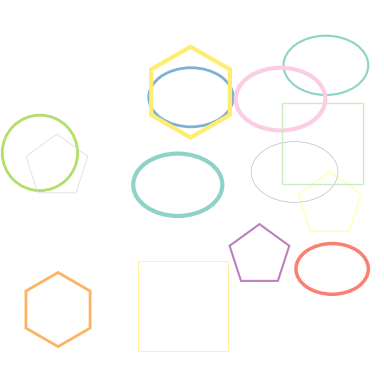[{"shape": "oval", "thickness": 3, "radius": 0.58, "center": [0.462, 0.52]}, {"shape": "oval", "thickness": 1.5, "radius": 0.55, "center": [0.846, 0.83]}, {"shape": "pentagon", "thickness": 1, "radius": 0.43, "center": [0.856, 0.468]}, {"shape": "oval", "thickness": 0.5, "radius": 0.56, "center": [0.765, 0.553]}, {"shape": "oval", "thickness": 2.5, "radius": 0.47, "center": [0.863, 0.302]}, {"shape": "oval", "thickness": 2, "radius": 0.55, "center": [0.496, 0.747]}, {"shape": "hexagon", "thickness": 2, "radius": 0.48, "center": [0.151, 0.196]}, {"shape": "circle", "thickness": 2, "radius": 0.49, "center": [0.104, 0.603]}, {"shape": "oval", "thickness": 3, "radius": 0.58, "center": [0.729, 0.743]}, {"shape": "pentagon", "thickness": 0.5, "radius": 0.42, "center": [0.148, 0.567]}, {"shape": "pentagon", "thickness": 1.5, "radius": 0.41, "center": [0.674, 0.336]}, {"shape": "square", "thickness": 1, "radius": 0.53, "center": [0.838, 0.627]}, {"shape": "square", "thickness": 0.5, "radius": 0.59, "center": [0.475, 0.206]}, {"shape": "hexagon", "thickness": 3, "radius": 0.59, "center": [0.495, 0.761]}]